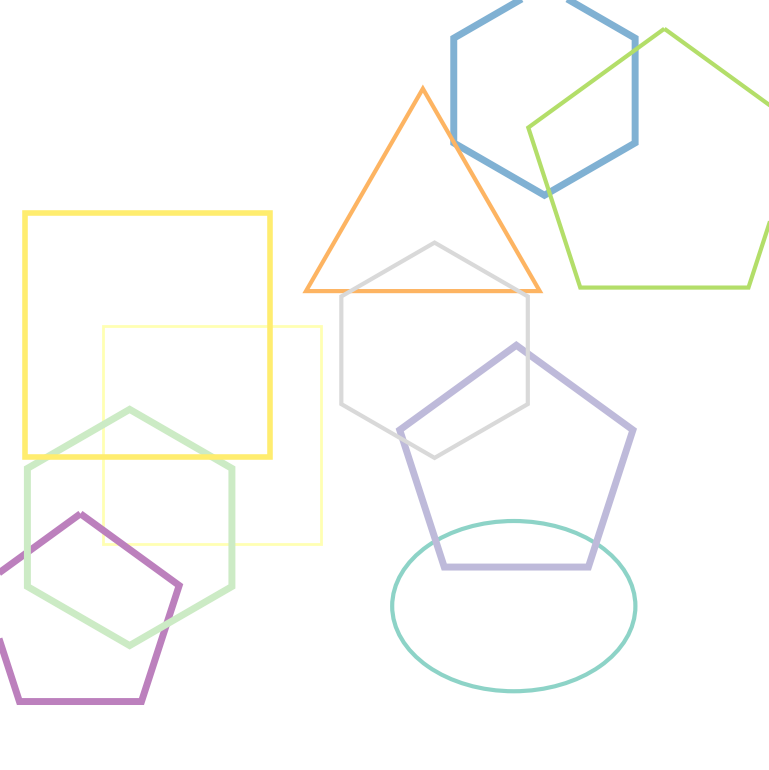[{"shape": "oval", "thickness": 1.5, "radius": 0.79, "center": [0.667, 0.213]}, {"shape": "square", "thickness": 1, "radius": 0.71, "center": [0.275, 0.435]}, {"shape": "pentagon", "thickness": 2.5, "radius": 0.8, "center": [0.671, 0.392]}, {"shape": "hexagon", "thickness": 2.5, "radius": 0.68, "center": [0.707, 0.882]}, {"shape": "triangle", "thickness": 1.5, "radius": 0.88, "center": [0.549, 0.71]}, {"shape": "pentagon", "thickness": 1.5, "radius": 0.93, "center": [0.863, 0.777]}, {"shape": "hexagon", "thickness": 1.5, "radius": 0.7, "center": [0.564, 0.545]}, {"shape": "pentagon", "thickness": 2.5, "radius": 0.67, "center": [0.104, 0.198]}, {"shape": "hexagon", "thickness": 2.5, "radius": 0.77, "center": [0.168, 0.315]}, {"shape": "square", "thickness": 2, "radius": 0.79, "center": [0.191, 0.565]}]